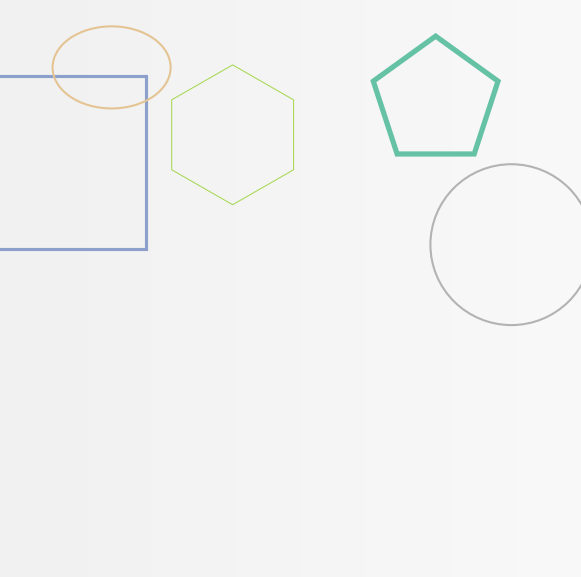[{"shape": "pentagon", "thickness": 2.5, "radius": 0.56, "center": [0.75, 0.824]}, {"shape": "square", "thickness": 1.5, "radius": 0.75, "center": [0.102, 0.718]}, {"shape": "hexagon", "thickness": 0.5, "radius": 0.61, "center": [0.4, 0.766]}, {"shape": "oval", "thickness": 1, "radius": 0.51, "center": [0.192, 0.882]}, {"shape": "circle", "thickness": 1, "radius": 0.7, "center": [0.88, 0.575]}]